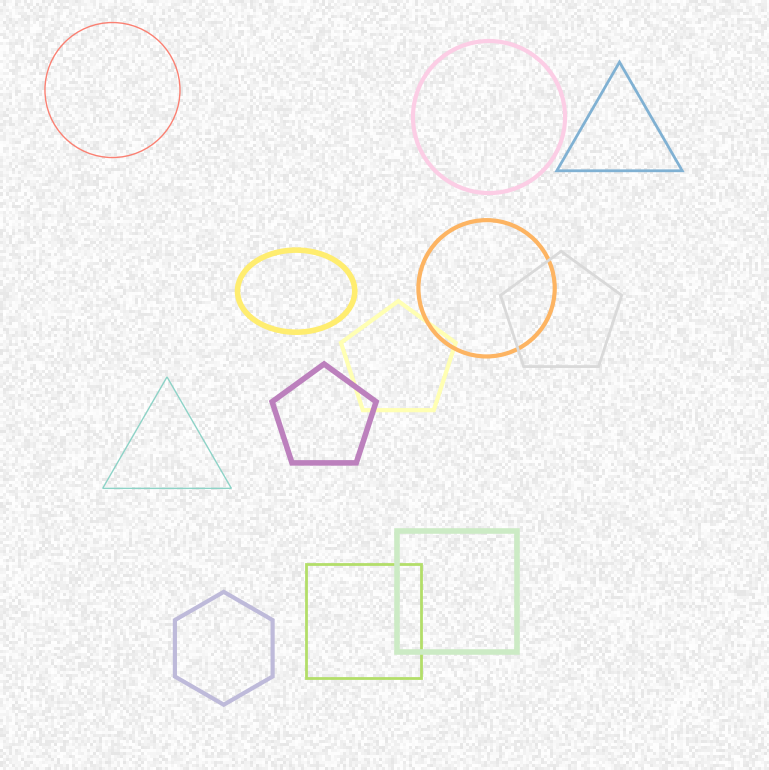[{"shape": "triangle", "thickness": 0.5, "radius": 0.48, "center": [0.217, 0.414]}, {"shape": "pentagon", "thickness": 1.5, "radius": 0.39, "center": [0.517, 0.531]}, {"shape": "hexagon", "thickness": 1.5, "radius": 0.37, "center": [0.291, 0.158]}, {"shape": "circle", "thickness": 0.5, "radius": 0.44, "center": [0.146, 0.883]}, {"shape": "triangle", "thickness": 1, "radius": 0.47, "center": [0.805, 0.825]}, {"shape": "circle", "thickness": 1.5, "radius": 0.44, "center": [0.632, 0.626]}, {"shape": "square", "thickness": 1, "radius": 0.37, "center": [0.472, 0.193]}, {"shape": "circle", "thickness": 1.5, "radius": 0.49, "center": [0.635, 0.848]}, {"shape": "pentagon", "thickness": 1, "radius": 0.41, "center": [0.729, 0.591]}, {"shape": "pentagon", "thickness": 2, "radius": 0.35, "center": [0.421, 0.456]}, {"shape": "square", "thickness": 2, "radius": 0.39, "center": [0.593, 0.232]}, {"shape": "oval", "thickness": 2, "radius": 0.38, "center": [0.385, 0.622]}]